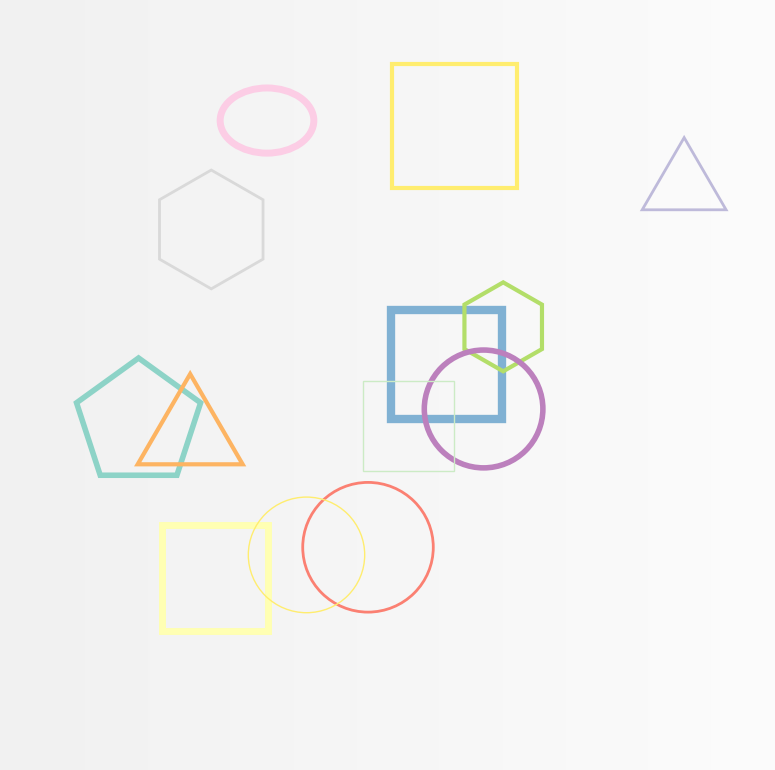[{"shape": "pentagon", "thickness": 2, "radius": 0.42, "center": [0.179, 0.451]}, {"shape": "square", "thickness": 2.5, "radius": 0.34, "center": [0.277, 0.249]}, {"shape": "triangle", "thickness": 1, "radius": 0.31, "center": [0.883, 0.759]}, {"shape": "circle", "thickness": 1, "radius": 0.42, "center": [0.475, 0.289]}, {"shape": "square", "thickness": 3, "radius": 0.36, "center": [0.576, 0.527]}, {"shape": "triangle", "thickness": 1.5, "radius": 0.39, "center": [0.245, 0.436]}, {"shape": "hexagon", "thickness": 1.5, "radius": 0.29, "center": [0.649, 0.576]}, {"shape": "oval", "thickness": 2.5, "radius": 0.3, "center": [0.345, 0.843]}, {"shape": "hexagon", "thickness": 1, "radius": 0.39, "center": [0.273, 0.702]}, {"shape": "circle", "thickness": 2, "radius": 0.38, "center": [0.624, 0.469]}, {"shape": "square", "thickness": 0.5, "radius": 0.29, "center": [0.527, 0.447]}, {"shape": "square", "thickness": 1.5, "radius": 0.4, "center": [0.587, 0.836]}, {"shape": "circle", "thickness": 0.5, "radius": 0.38, "center": [0.395, 0.279]}]